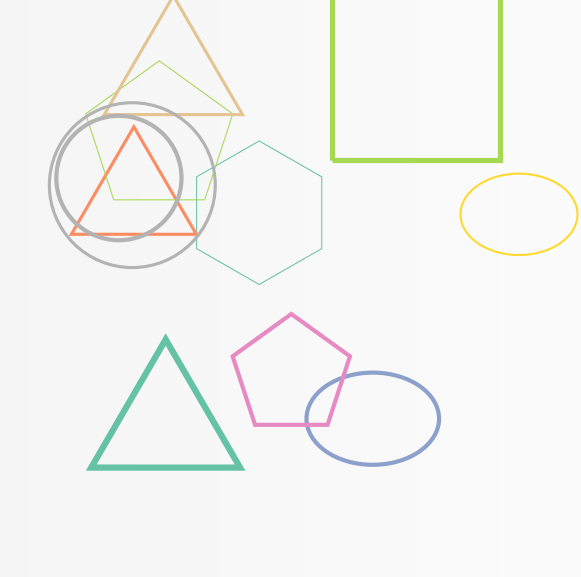[{"shape": "hexagon", "thickness": 0.5, "radius": 0.62, "center": [0.446, 0.631]}, {"shape": "triangle", "thickness": 3, "radius": 0.74, "center": [0.285, 0.263]}, {"shape": "triangle", "thickness": 1.5, "radius": 0.62, "center": [0.23, 0.655]}, {"shape": "oval", "thickness": 2, "radius": 0.57, "center": [0.641, 0.274]}, {"shape": "pentagon", "thickness": 2, "radius": 0.53, "center": [0.501, 0.349]}, {"shape": "square", "thickness": 2.5, "radius": 0.72, "center": [0.716, 0.866]}, {"shape": "pentagon", "thickness": 0.5, "radius": 0.67, "center": [0.274, 0.761]}, {"shape": "oval", "thickness": 1, "radius": 0.5, "center": [0.893, 0.628]}, {"shape": "triangle", "thickness": 1.5, "radius": 0.69, "center": [0.298, 0.869]}, {"shape": "circle", "thickness": 1.5, "radius": 0.71, "center": [0.228, 0.679]}, {"shape": "circle", "thickness": 2, "radius": 0.54, "center": [0.205, 0.691]}]